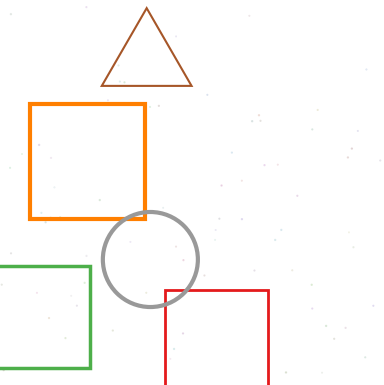[{"shape": "square", "thickness": 2, "radius": 0.67, "center": [0.562, 0.114]}, {"shape": "square", "thickness": 2.5, "radius": 0.66, "center": [0.102, 0.177]}, {"shape": "square", "thickness": 3, "radius": 0.75, "center": [0.227, 0.581]}, {"shape": "triangle", "thickness": 1.5, "radius": 0.67, "center": [0.381, 0.844]}, {"shape": "circle", "thickness": 3, "radius": 0.62, "center": [0.391, 0.326]}]